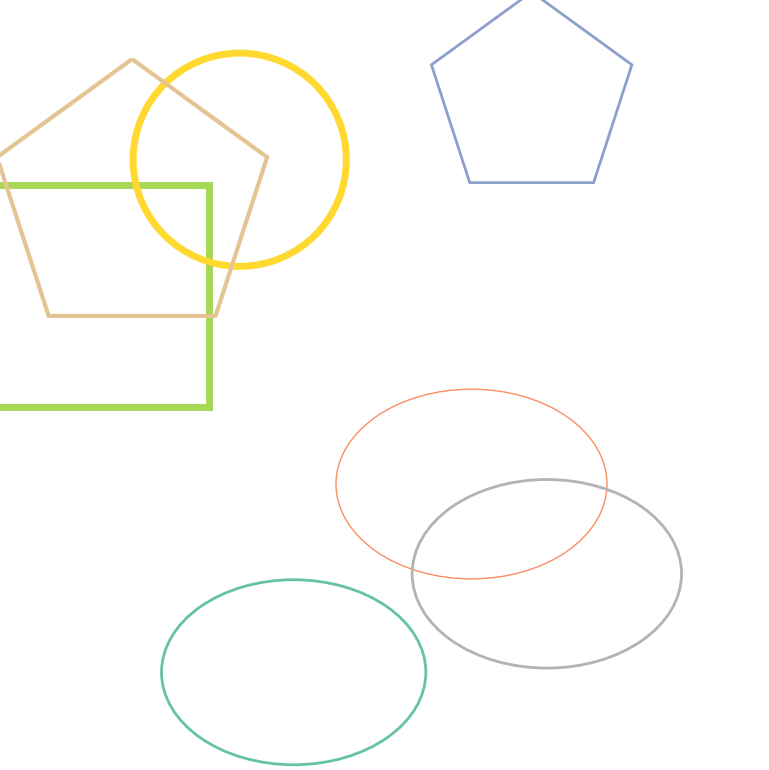[{"shape": "oval", "thickness": 1, "radius": 0.86, "center": [0.381, 0.127]}, {"shape": "oval", "thickness": 0.5, "radius": 0.88, "center": [0.612, 0.371]}, {"shape": "pentagon", "thickness": 1, "radius": 0.68, "center": [0.69, 0.874]}, {"shape": "square", "thickness": 2.5, "radius": 0.72, "center": [0.127, 0.616]}, {"shape": "circle", "thickness": 2.5, "radius": 0.69, "center": [0.311, 0.793]}, {"shape": "pentagon", "thickness": 1.5, "radius": 0.92, "center": [0.172, 0.739]}, {"shape": "oval", "thickness": 1, "radius": 0.87, "center": [0.71, 0.255]}]